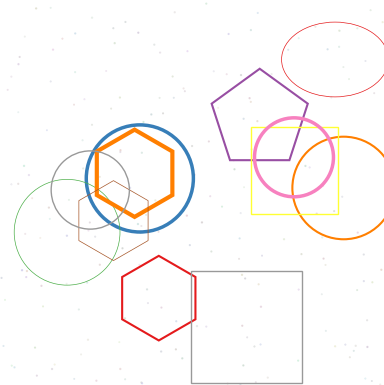[{"shape": "oval", "thickness": 0.5, "radius": 0.69, "center": [0.87, 0.845]}, {"shape": "hexagon", "thickness": 1.5, "radius": 0.55, "center": [0.412, 0.226]}, {"shape": "circle", "thickness": 2.5, "radius": 0.7, "center": [0.363, 0.537]}, {"shape": "circle", "thickness": 0.5, "radius": 0.69, "center": [0.174, 0.397]}, {"shape": "pentagon", "thickness": 1.5, "radius": 0.66, "center": [0.675, 0.69]}, {"shape": "circle", "thickness": 1.5, "radius": 0.67, "center": [0.893, 0.512]}, {"shape": "hexagon", "thickness": 3, "radius": 0.57, "center": [0.35, 0.55]}, {"shape": "square", "thickness": 1, "radius": 0.57, "center": [0.764, 0.557]}, {"shape": "hexagon", "thickness": 0.5, "radius": 0.52, "center": [0.295, 0.427]}, {"shape": "circle", "thickness": 2.5, "radius": 0.51, "center": [0.764, 0.591]}, {"shape": "square", "thickness": 1, "radius": 0.73, "center": [0.641, 0.151]}, {"shape": "circle", "thickness": 1, "radius": 0.51, "center": [0.234, 0.506]}]